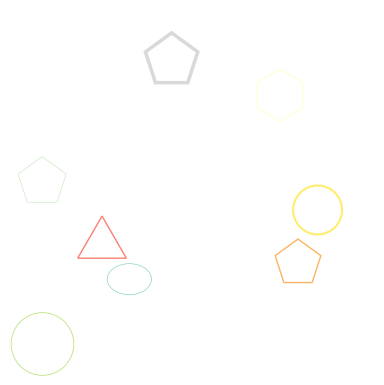[{"shape": "oval", "thickness": 0.5, "radius": 0.29, "center": [0.336, 0.275]}, {"shape": "hexagon", "thickness": 0.5, "radius": 0.34, "center": [0.727, 0.753]}, {"shape": "triangle", "thickness": 1, "radius": 0.36, "center": [0.265, 0.366]}, {"shape": "pentagon", "thickness": 1, "radius": 0.31, "center": [0.774, 0.317]}, {"shape": "circle", "thickness": 0.5, "radius": 0.41, "center": [0.11, 0.107]}, {"shape": "pentagon", "thickness": 2.5, "radius": 0.36, "center": [0.446, 0.843]}, {"shape": "pentagon", "thickness": 0.5, "radius": 0.33, "center": [0.109, 0.528]}, {"shape": "circle", "thickness": 1.5, "radius": 0.32, "center": [0.825, 0.455]}]